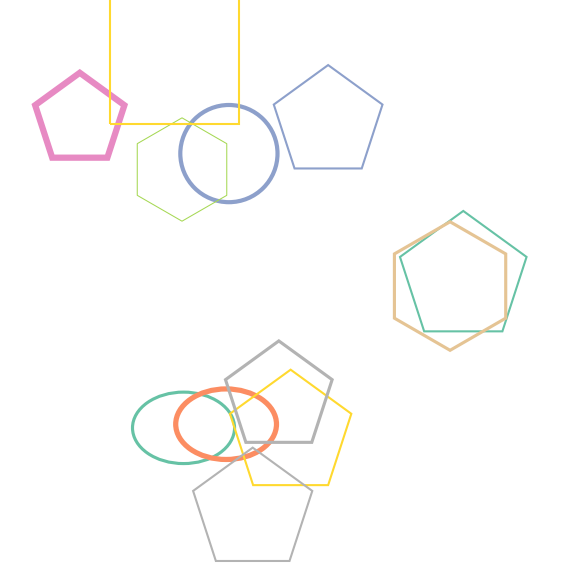[{"shape": "oval", "thickness": 1.5, "radius": 0.44, "center": [0.318, 0.258]}, {"shape": "pentagon", "thickness": 1, "radius": 0.58, "center": [0.802, 0.519]}, {"shape": "oval", "thickness": 2.5, "radius": 0.44, "center": [0.392, 0.265]}, {"shape": "circle", "thickness": 2, "radius": 0.42, "center": [0.396, 0.733]}, {"shape": "pentagon", "thickness": 1, "radius": 0.49, "center": [0.568, 0.787]}, {"shape": "pentagon", "thickness": 3, "radius": 0.41, "center": [0.138, 0.792]}, {"shape": "hexagon", "thickness": 0.5, "radius": 0.45, "center": [0.315, 0.706]}, {"shape": "square", "thickness": 1, "radius": 0.56, "center": [0.302, 0.897]}, {"shape": "pentagon", "thickness": 1, "radius": 0.55, "center": [0.503, 0.248]}, {"shape": "hexagon", "thickness": 1.5, "radius": 0.56, "center": [0.779, 0.504]}, {"shape": "pentagon", "thickness": 1, "radius": 0.54, "center": [0.438, 0.116]}, {"shape": "pentagon", "thickness": 1.5, "radius": 0.49, "center": [0.483, 0.312]}]